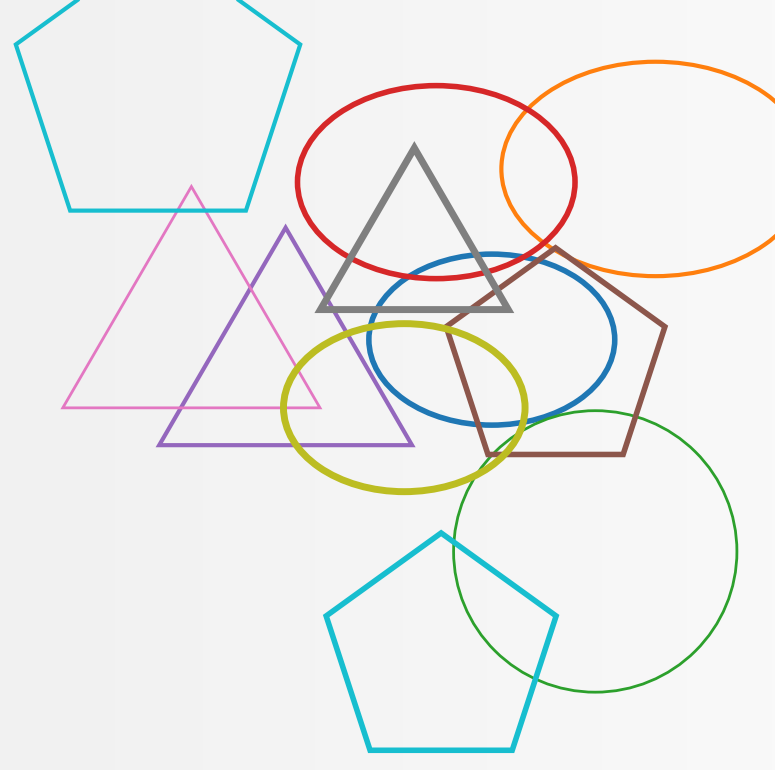[{"shape": "oval", "thickness": 2, "radius": 0.79, "center": [0.635, 0.559]}, {"shape": "oval", "thickness": 1.5, "radius": 0.99, "center": [0.846, 0.781]}, {"shape": "circle", "thickness": 1, "radius": 0.91, "center": [0.768, 0.284]}, {"shape": "oval", "thickness": 2, "radius": 0.9, "center": [0.563, 0.763]}, {"shape": "triangle", "thickness": 1.5, "radius": 0.94, "center": [0.369, 0.516]}, {"shape": "pentagon", "thickness": 2, "radius": 0.74, "center": [0.717, 0.53]}, {"shape": "triangle", "thickness": 1, "radius": 0.96, "center": [0.247, 0.566]}, {"shape": "triangle", "thickness": 2.5, "radius": 0.7, "center": [0.535, 0.668]}, {"shape": "oval", "thickness": 2.5, "radius": 0.78, "center": [0.522, 0.471]}, {"shape": "pentagon", "thickness": 2, "radius": 0.78, "center": [0.569, 0.152]}, {"shape": "pentagon", "thickness": 1.5, "radius": 0.96, "center": [0.204, 0.883]}]